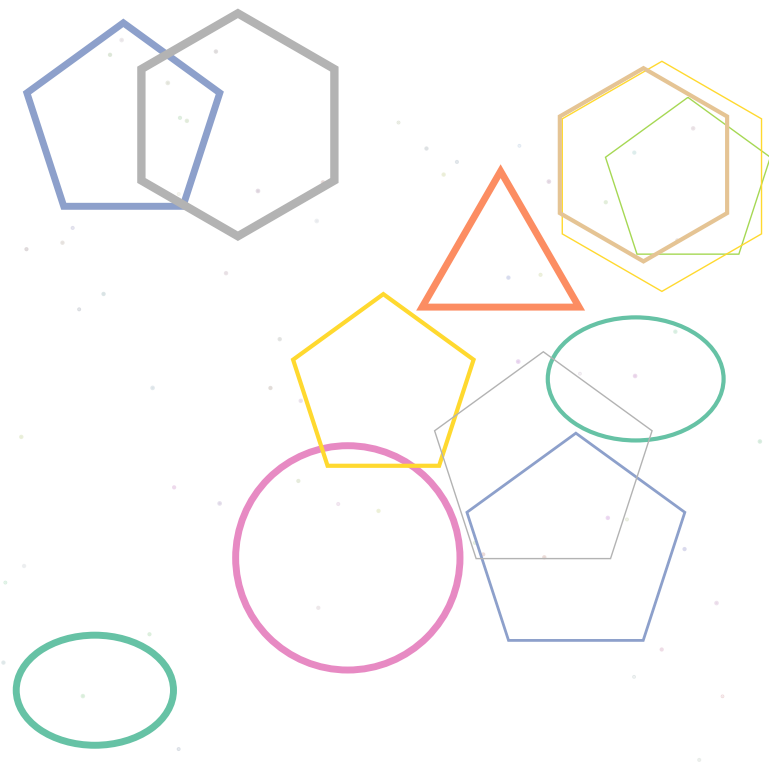[{"shape": "oval", "thickness": 1.5, "radius": 0.57, "center": [0.826, 0.508]}, {"shape": "oval", "thickness": 2.5, "radius": 0.51, "center": [0.123, 0.104]}, {"shape": "triangle", "thickness": 2.5, "radius": 0.59, "center": [0.65, 0.66]}, {"shape": "pentagon", "thickness": 1, "radius": 0.74, "center": [0.748, 0.289]}, {"shape": "pentagon", "thickness": 2.5, "radius": 0.66, "center": [0.16, 0.839]}, {"shape": "circle", "thickness": 2.5, "radius": 0.73, "center": [0.452, 0.276]}, {"shape": "pentagon", "thickness": 0.5, "radius": 0.56, "center": [0.893, 0.761]}, {"shape": "hexagon", "thickness": 0.5, "radius": 0.75, "center": [0.86, 0.771]}, {"shape": "pentagon", "thickness": 1.5, "radius": 0.62, "center": [0.498, 0.495]}, {"shape": "hexagon", "thickness": 1.5, "radius": 0.63, "center": [0.836, 0.786]}, {"shape": "hexagon", "thickness": 3, "radius": 0.72, "center": [0.309, 0.838]}, {"shape": "pentagon", "thickness": 0.5, "radius": 0.74, "center": [0.706, 0.395]}]